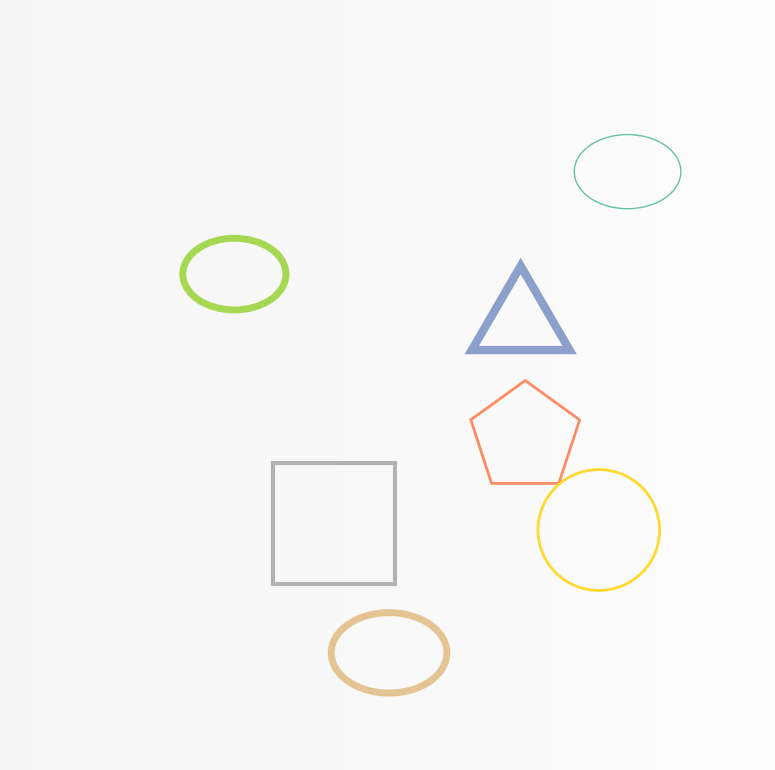[{"shape": "oval", "thickness": 0.5, "radius": 0.34, "center": [0.81, 0.777]}, {"shape": "pentagon", "thickness": 1, "radius": 0.37, "center": [0.678, 0.432]}, {"shape": "triangle", "thickness": 3, "radius": 0.36, "center": [0.672, 0.582]}, {"shape": "oval", "thickness": 2.5, "radius": 0.33, "center": [0.302, 0.644]}, {"shape": "circle", "thickness": 1, "radius": 0.39, "center": [0.773, 0.312]}, {"shape": "oval", "thickness": 2.5, "radius": 0.37, "center": [0.502, 0.152]}, {"shape": "square", "thickness": 1.5, "radius": 0.39, "center": [0.431, 0.32]}]